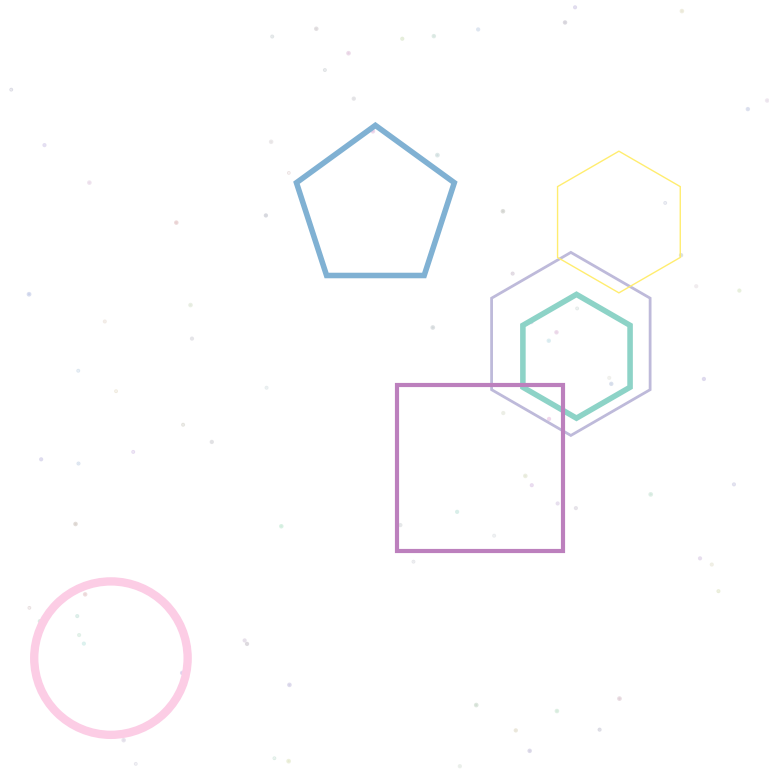[{"shape": "hexagon", "thickness": 2, "radius": 0.4, "center": [0.749, 0.537]}, {"shape": "hexagon", "thickness": 1, "radius": 0.59, "center": [0.741, 0.553]}, {"shape": "pentagon", "thickness": 2, "radius": 0.54, "center": [0.488, 0.729]}, {"shape": "circle", "thickness": 3, "radius": 0.5, "center": [0.144, 0.145]}, {"shape": "square", "thickness": 1.5, "radius": 0.54, "center": [0.624, 0.392]}, {"shape": "hexagon", "thickness": 0.5, "radius": 0.46, "center": [0.804, 0.712]}]